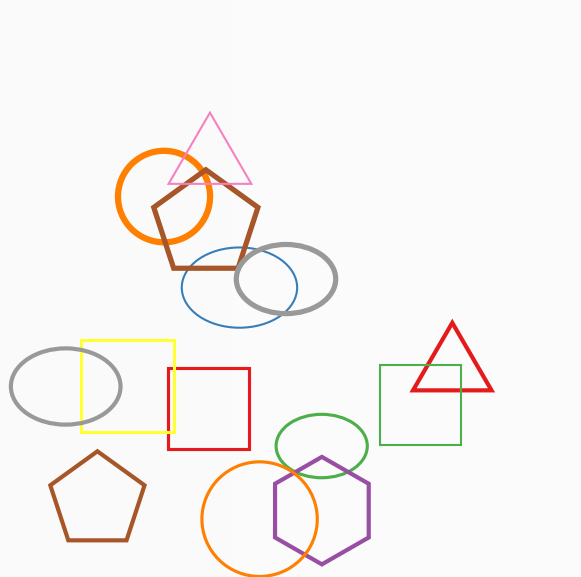[{"shape": "square", "thickness": 1.5, "radius": 0.35, "center": [0.358, 0.292]}, {"shape": "triangle", "thickness": 2, "radius": 0.39, "center": [0.778, 0.362]}, {"shape": "oval", "thickness": 1, "radius": 0.5, "center": [0.412, 0.501]}, {"shape": "square", "thickness": 1, "radius": 0.35, "center": [0.723, 0.298]}, {"shape": "oval", "thickness": 1.5, "radius": 0.39, "center": [0.553, 0.227]}, {"shape": "hexagon", "thickness": 2, "radius": 0.47, "center": [0.554, 0.115]}, {"shape": "circle", "thickness": 3, "radius": 0.4, "center": [0.282, 0.659]}, {"shape": "circle", "thickness": 1.5, "radius": 0.5, "center": [0.447, 0.1]}, {"shape": "square", "thickness": 1.5, "radius": 0.4, "center": [0.219, 0.331]}, {"shape": "pentagon", "thickness": 2, "radius": 0.43, "center": [0.168, 0.132]}, {"shape": "pentagon", "thickness": 2.5, "radius": 0.47, "center": [0.354, 0.611]}, {"shape": "triangle", "thickness": 1, "radius": 0.41, "center": [0.361, 0.722]}, {"shape": "oval", "thickness": 2, "radius": 0.47, "center": [0.113, 0.33]}, {"shape": "oval", "thickness": 2.5, "radius": 0.43, "center": [0.492, 0.516]}]